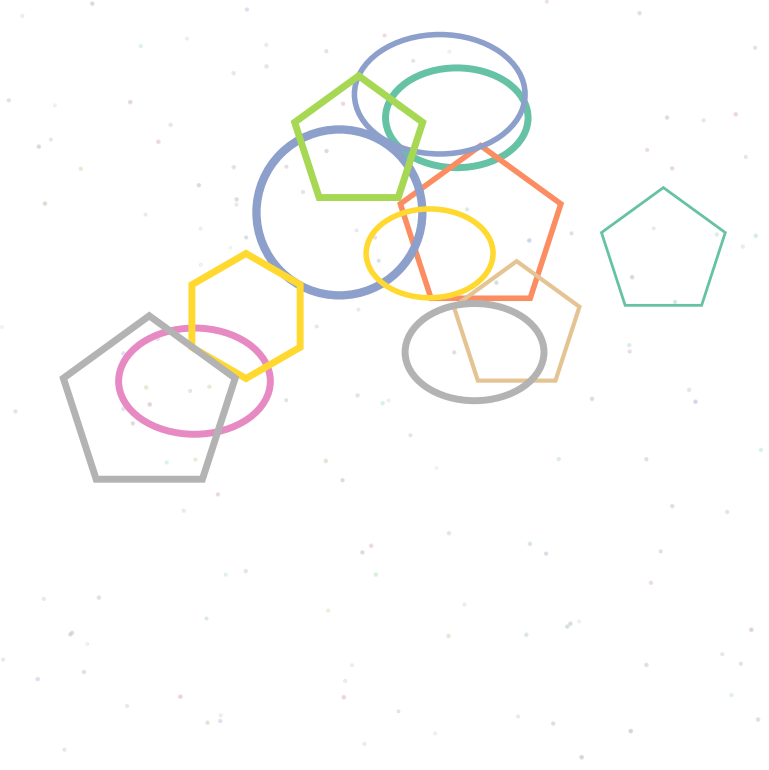[{"shape": "oval", "thickness": 2.5, "radius": 0.46, "center": [0.593, 0.847]}, {"shape": "pentagon", "thickness": 1, "radius": 0.42, "center": [0.862, 0.672]}, {"shape": "pentagon", "thickness": 2, "radius": 0.55, "center": [0.624, 0.701]}, {"shape": "oval", "thickness": 2, "radius": 0.55, "center": [0.571, 0.878]}, {"shape": "circle", "thickness": 3, "radius": 0.54, "center": [0.441, 0.724]}, {"shape": "oval", "thickness": 2.5, "radius": 0.49, "center": [0.253, 0.505]}, {"shape": "pentagon", "thickness": 2.5, "radius": 0.44, "center": [0.466, 0.814]}, {"shape": "oval", "thickness": 2, "radius": 0.41, "center": [0.558, 0.671]}, {"shape": "hexagon", "thickness": 2.5, "radius": 0.41, "center": [0.32, 0.59]}, {"shape": "pentagon", "thickness": 1.5, "radius": 0.43, "center": [0.671, 0.575]}, {"shape": "pentagon", "thickness": 2.5, "radius": 0.59, "center": [0.194, 0.473]}, {"shape": "oval", "thickness": 2.5, "radius": 0.45, "center": [0.616, 0.543]}]